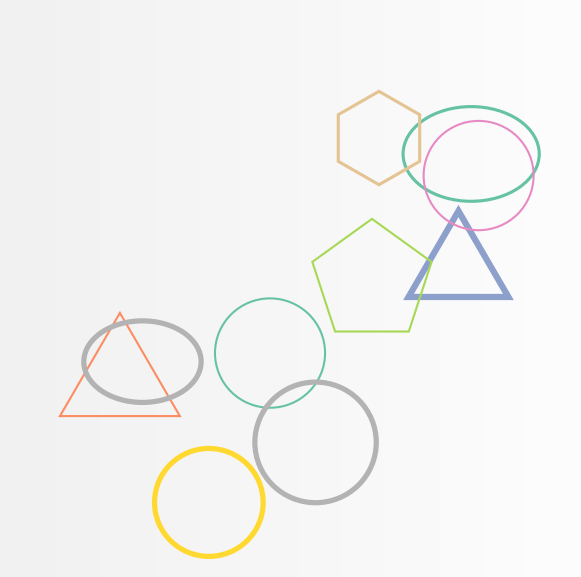[{"shape": "circle", "thickness": 1, "radius": 0.47, "center": [0.465, 0.388]}, {"shape": "oval", "thickness": 1.5, "radius": 0.59, "center": [0.811, 0.733]}, {"shape": "triangle", "thickness": 1, "radius": 0.6, "center": [0.206, 0.338]}, {"shape": "triangle", "thickness": 3, "radius": 0.5, "center": [0.789, 0.535]}, {"shape": "circle", "thickness": 1, "radius": 0.47, "center": [0.823, 0.695]}, {"shape": "pentagon", "thickness": 1, "radius": 0.54, "center": [0.64, 0.512]}, {"shape": "circle", "thickness": 2.5, "radius": 0.47, "center": [0.359, 0.129]}, {"shape": "hexagon", "thickness": 1.5, "radius": 0.4, "center": [0.652, 0.76]}, {"shape": "circle", "thickness": 2.5, "radius": 0.52, "center": [0.543, 0.233]}, {"shape": "oval", "thickness": 2.5, "radius": 0.5, "center": [0.245, 0.373]}]